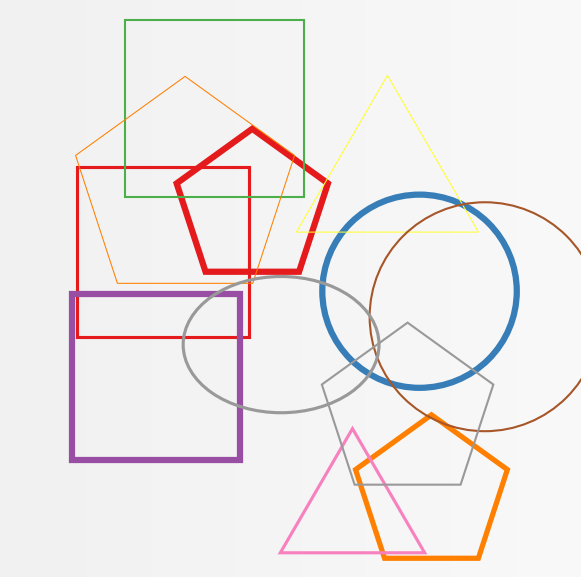[{"shape": "square", "thickness": 1.5, "radius": 0.74, "center": [0.28, 0.563]}, {"shape": "pentagon", "thickness": 3, "radius": 0.68, "center": [0.434, 0.639]}, {"shape": "circle", "thickness": 3, "radius": 0.84, "center": [0.722, 0.495]}, {"shape": "square", "thickness": 1, "radius": 0.77, "center": [0.369, 0.811]}, {"shape": "square", "thickness": 3, "radius": 0.72, "center": [0.268, 0.347]}, {"shape": "pentagon", "thickness": 2.5, "radius": 0.69, "center": [0.742, 0.144]}, {"shape": "pentagon", "thickness": 0.5, "radius": 0.99, "center": [0.318, 0.669]}, {"shape": "triangle", "thickness": 0.5, "radius": 0.9, "center": [0.667, 0.688]}, {"shape": "circle", "thickness": 1, "radius": 0.99, "center": [0.834, 0.451]}, {"shape": "triangle", "thickness": 1.5, "radius": 0.72, "center": [0.606, 0.114]}, {"shape": "oval", "thickness": 1.5, "radius": 0.84, "center": [0.484, 0.402]}, {"shape": "pentagon", "thickness": 1, "radius": 0.78, "center": [0.701, 0.285]}]